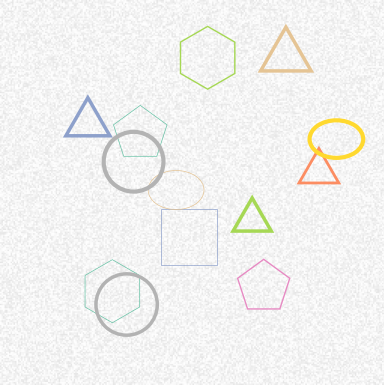[{"shape": "hexagon", "thickness": 0.5, "radius": 0.41, "center": [0.292, 0.244]}, {"shape": "pentagon", "thickness": 0.5, "radius": 0.37, "center": [0.364, 0.653]}, {"shape": "triangle", "thickness": 2, "radius": 0.3, "center": [0.828, 0.555]}, {"shape": "triangle", "thickness": 2.5, "radius": 0.33, "center": [0.228, 0.68]}, {"shape": "square", "thickness": 0.5, "radius": 0.36, "center": [0.491, 0.383]}, {"shape": "pentagon", "thickness": 1, "radius": 0.36, "center": [0.685, 0.255]}, {"shape": "triangle", "thickness": 2.5, "radius": 0.29, "center": [0.655, 0.428]}, {"shape": "hexagon", "thickness": 1, "radius": 0.41, "center": [0.539, 0.85]}, {"shape": "oval", "thickness": 3, "radius": 0.35, "center": [0.874, 0.639]}, {"shape": "triangle", "thickness": 2.5, "radius": 0.38, "center": [0.743, 0.854]}, {"shape": "oval", "thickness": 0.5, "radius": 0.36, "center": [0.457, 0.506]}, {"shape": "circle", "thickness": 3, "radius": 0.39, "center": [0.347, 0.58]}, {"shape": "circle", "thickness": 2.5, "radius": 0.4, "center": [0.329, 0.209]}]